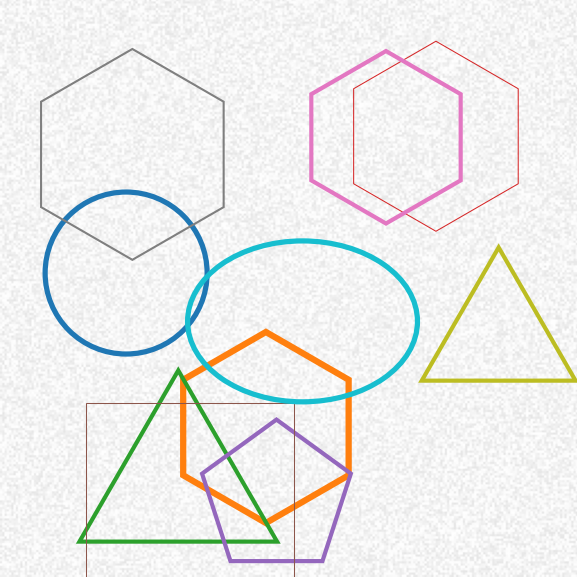[{"shape": "circle", "thickness": 2.5, "radius": 0.7, "center": [0.218, 0.526]}, {"shape": "hexagon", "thickness": 3, "radius": 0.83, "center": [0.46, 0.259]}, {"shape": "triangle", "thickness": 2, "radius": 0.99, "center": [0.309, 0.16]}, {"shape": "hexagon", "thickness": 0.5, "radius": 0.82, "center": [0.755, 0.763]}, {"shape": "pentagon", "thickness": 2, "radius": 0.68, "center": [0.479, 0.137]}, {"shape": "square", "thickness": 0.5, "radius": 0.9, "center": [0.33, 0.122]}, {"shape": "hexagon", "thickness": 2, "radius": 0.75, "center": [0.668, 0.761]}, {"shape": "hexagon", "thickness": 1, "radius": 0.91, "center": [0.229, 0.732]}, {"shape": "triangle", "thickness": 2, "radius": 0.77, "center": [0.863, 0.417]}, {"shape": "oval", "thickness": 2.5, "radius": 1.0, "center": [0.524, 0.443]}]